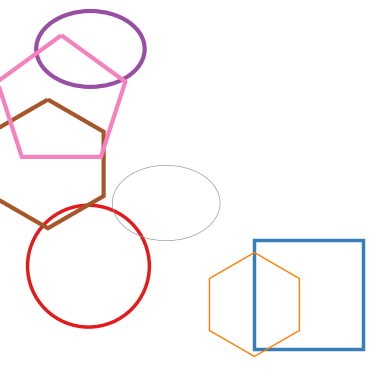[{"shape": "circle", "thickness": 2.5, "radius": 0.79, "center": [0.23, 0.309]}, {"shape": "square", "thickness": 2.5, "radius": 0.71, "center": [0.801, 0.235]}, {"shape": "oval", "thickness": 3, "radius": 0.7, "center": [0.235, 0.873]}, {"shape": "hexagon", "thickness": 1, "radius": 0.67, "center": [0.661, 0.209]}, {"shape": "hexagon", "thickness": 3, "radius": 0.84, "center": [0.124, 0.574]}, {"shape": "pentagon", "thickness": 3, "radius": 0.87, "center": [0.159, 0.734]}, {"shape": "oval", "thickness": 0.5, "radius": 0.7, "center": [0.432, 0.473]}]